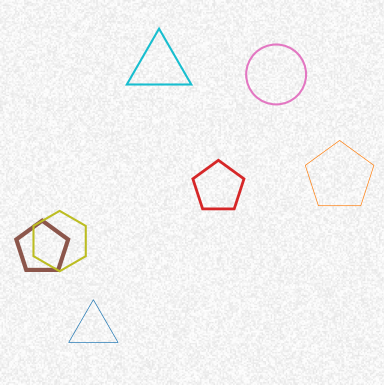[{"shape": "triangle", "thickness": 0.5, "radius": 0.37, "center": [0.243, 0.147]}, {"shape": "pentagon", "thickness": 0.5, "radius": 0.47, "center": [0.882, 0.542]}, {"shape": "pentagon", "thickness": 2, "radius": 0.35, "center": [0.567, 0.514]}, {"shape": "pentagon", "thickness": 3, "radius": 0.35, "center": [0.11, 0.356]}, {"shape": "circle", "thickness": 1.5, "radius": 0.39, "center": [0.717, 0.807]}, {"shape": "hexagon", "thickness": 1.5, "radius": 0.39, "center": [0.155, 0.374]}, {"shape": "triangle", "thickness": 1.5, "radius": 0.48, "center": [0.413, 0.829]}]